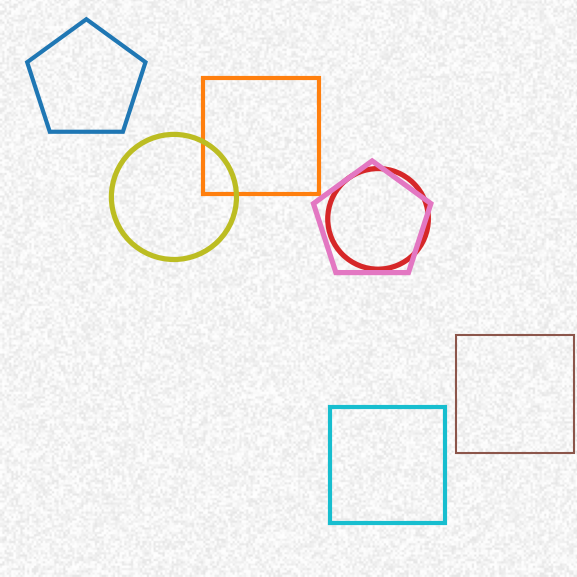[{"shape": "pentagon", "thickness": 2, "radius": 0.54, "center": [0.149, 0.858]}, {"shape": "square", "thickness": 2, "radius": 0.5, "center": [0.452, 0.764]}, {"shape": "circle", "thickness": 2.5, "radius": 0.44, "center": [0.655, 0.62]}, {"shape": "square", "thickness": 1, "radius": 0.51, "center": [0.892, 0.317]}, {"shape": "pentagon", "thickness": 2.5, "radius": 0.53, "center": [0.644, 0.614]}, {"shape": "circle", "thickness": 2.5, "radius": 0.54, "center": [0.301, 0.658]}, {"shape": "square", "thickness": 2, "radius": 0.5, "center": [0.671, 0.194]}]